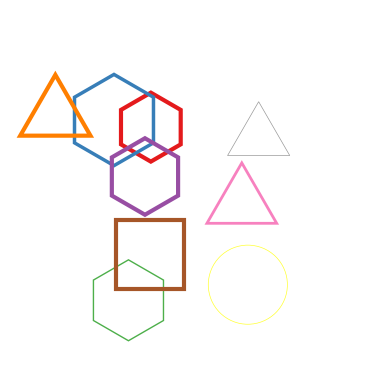[{"shape": "hexagon", "thickness": 3, "radius": 0.45, "center": [0.392, 0.67]}, {"shape": "hexagon", "thickness": 2.5, "radius": 0.59, "center": [0.296, 0.688]}, {"shape": "hexagon", "thickness": 1, "radius": 0.53, "center": [0.334, 0.22]}, {"shape": "hexagon", "thickness": 3, "radius": 0.5, "center": [0.377, 0.542]}, {"shape": "triangle", "thickness": 3, "radius": 0.53, "center": [0.144, 0.7]}, {"shape": "circle", "thickness": 0.5, "radius": 0.51, "center": [0.644, 0.261]}, {"shape": "square", "thickness": 3, "radius": 0.44, "center": [0.389, 0.339]}, {"shape": "triangle", "thickness": 2, "radius": 0.52, "center": [0.628, 0.472]}, {"shape": "triangle", "thickness": 0.5, "radius": 0.47, "center": [0.672, 0.643]}]